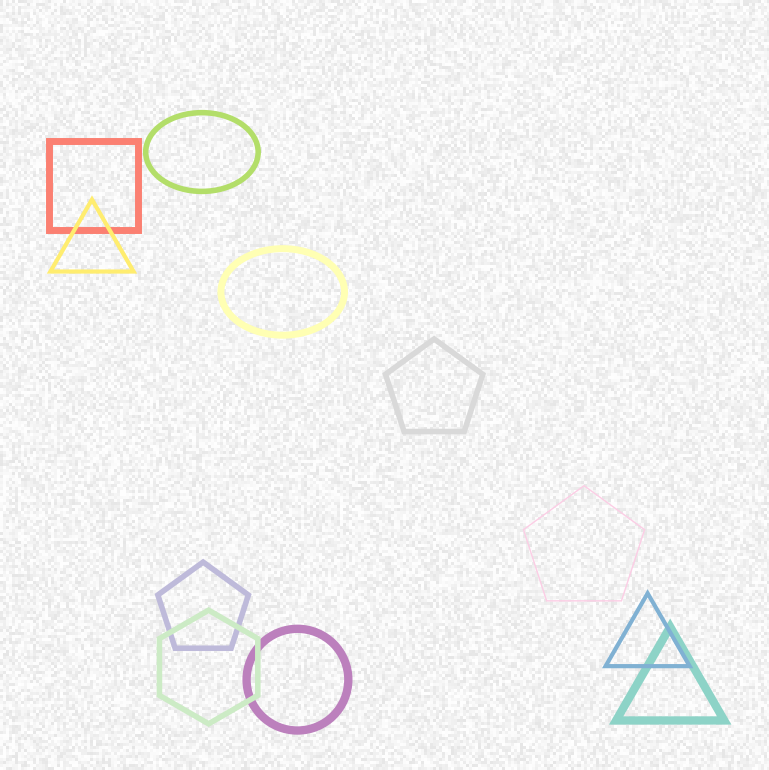[{"shape": "triangle", "thickness": 3, "radius": 0.41, "center": [0.87, 0.105]}, {"shape": "oval", "thickness": 2.5, "radius": 0.4, "center": [0.367, 0.621]}, {"shape": "pentagon", "thickness": 2, "radius": 0.31, "center": [0.264, 0.208]}, {"shape": "square", "thickness": 2.5, "radius": 0.29, "center": [0.122, 0.759]}, {"shape": "triangle", "thickness": 1.5, "radius": 0.32, "center": [0.841, 0.166]}, {"shape": "oval", "thickness": 2, "radius": 0.37, "center": [0.262, 0.803]}, {"shape": "pentagon", "thickness": 0.5, "radius": 0.41, "center": [0.759, 0.287]}, {"shape": "pentagon", "thickness": 2, "radius": 0.33, "center": [0.564, 0.493]}, {"shape": "circle", "thickness": 3, "radius": 0.33, "center": [0.386, 0.117]}, {"shape": "hexagon", "thickness": 2, "radius": 0.37, "center": [0.271, 0.134]}, {"shape": "triangle", "thickness": 1.5, "radius": 0.31, "center": [0.119, 0.679]}]